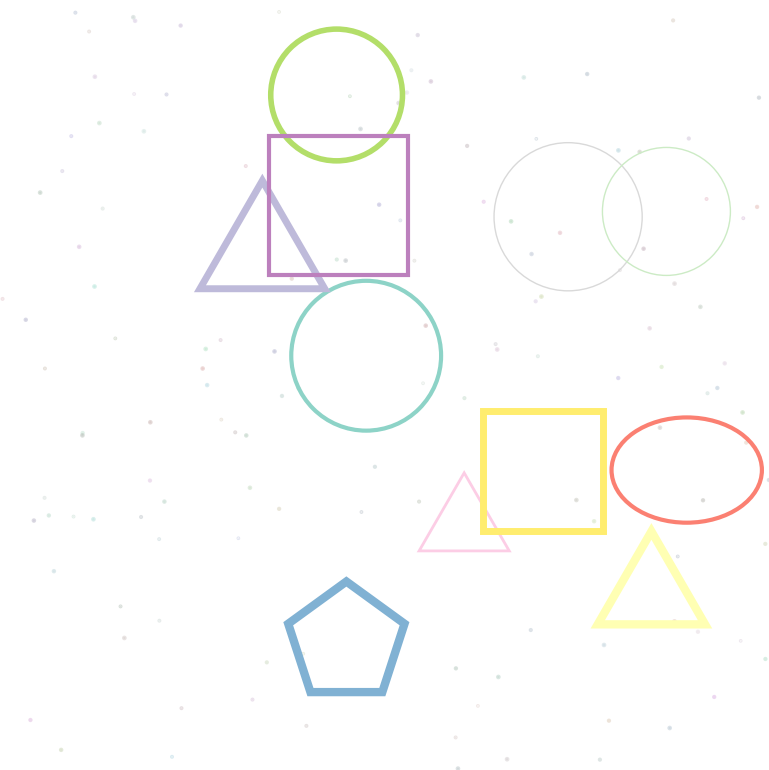[{"shape": "circle", "thickness": 1.5, "radius": 0.49, "center": [0.476, 0.538]}, {"shape": "triangle", "thickness": 3, "radius": 0.4, "center": [0.846, 0.229]}, {"shape": "triangle", "thickness": 2.5, "radius": 0.47, "center": [0.341, 0.672]}, {"shape": "oval", "thickness": 1.5, "radius": 0.49, "center": [0.892, 0.39]}, {"shape": "pentagon", "thickness": 3, "radius": 0.4, "center": [0.45, 0.165]}, {"shape": "circle", "thickness": 2, "radius": 0.43, "center": [0.437, 0.877]}, {"shape": "triangle", "thickness": 1, "radius": 0.34, "center": [0.603, 0.318]}, {"shape": "circle", "thickness": 0.5, "radius": 0.48, "center": [0.738, 0.719]}, {"shape": "square", "thickness": 1.5, "radius": 0.45, "center": [0.44, 0.733]}, {"shape": "circle", "thickness": 0.5, "radius": 0.42, "center": [0.865, 0.725]}, {"shape": "square", "thickness": 2.5, "radius": 0.39, "center": [0.705, 0.388]}]